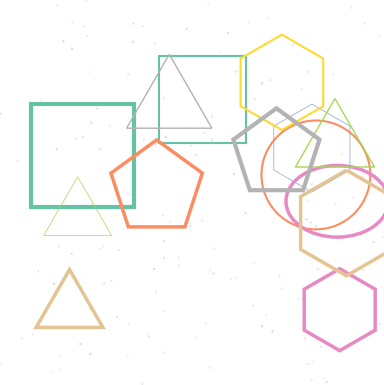[{"shape": "square", "thickness": 3, "radius": 0.67, "center": [0.214, 0.597]}, {"shape": "square", "thickness": 1.5, "radius": 0.57, "center": [0.526, 0.741]}, {"shape": "pentagon", "thickness": 2.5, "radius": 0.62, "center": [0.407, 0.512]}, {"shape": "circle", "thickness": 1.5, "radius": 0.71, "center": [0.82, 0.546]}, {"shape": "hexagon", "thickness": 0.5, "radius": 0.57, "center": [0.81, 0.615]}, {"shape": "oval", "thickness": 2.5, "radius": 0.66, "center": [0.876, 0.477]}, {"shape": "hexagon", "thickness": 2.5, "radius": 0.53, "center": [0.882, 0.196]}, {"shape": "triangle", "thickness": 0.5, "radius": 0.51, "center": [0.202, 0.439]}, {"shape": "triangle", "thickness": 1, "radius": 0.59, "center": [0.87, 0.625]}, {"shape": "hexagon", "thickness": 1.5, "radius": 0.62, "center": [0.732, 0.786]}, {"shape": "hexagon", "thickness": 2.5, "radius": 0.69, "center": [0.9, 0.421]}, {"shape": "triangle", "thickness": 2.5, "radius": 0.5, "center": [0.18, 0.2]}, {"shape": "pentagon", "thickness": 3, "radius": 0.59, "center": [0.718, 0.601]}, {"shape": "triangle", "thickness": 1, "radius": 0.64, "center": [0.44, 0.731]}]